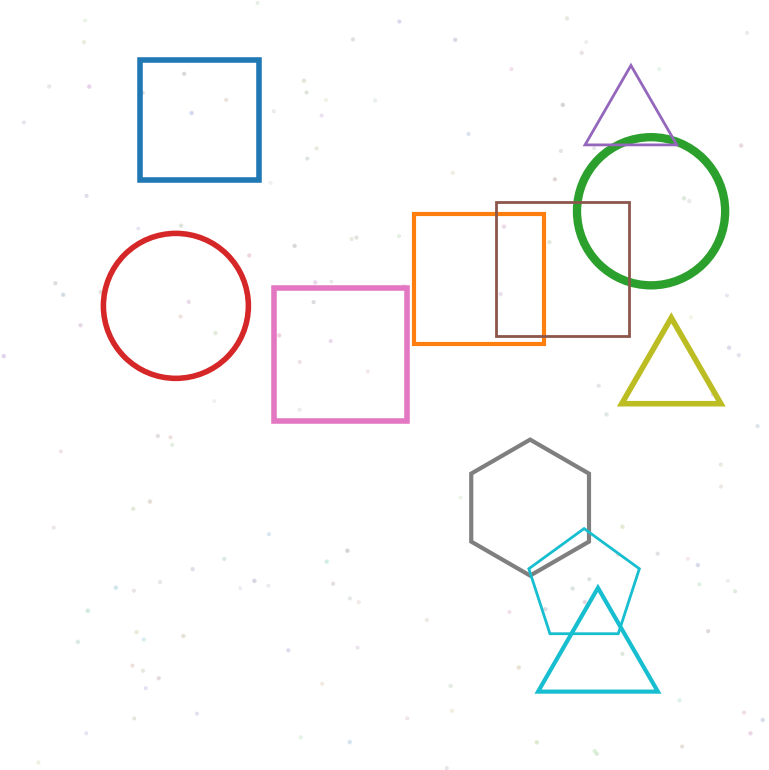[{"shape": "square", "thickness": 2, "radius": 0.39, "center": [0.26, 0.844]}, {"shape": "square", "thickness": 1.5, "radius": 0.42, "center": [0.622, 0.637]}, {"shape": "circle", "thickness": 3, "radius": 0.48, "center": [0.846, 0.726]}, {"shape": "circle", "thickness": 2, "radius": 0.47, "center": [0.228, 0.603]}, {"shape": "triangle", "thickness": 1, "radius": 0.34, "center": [0.819, 0.846]}, {"shape": "square", "thickness": 1, "radius": 0.43, "center": [0.731, 0.651]}, {"shape": "square", "thickness": 2, "radius": 0.43, "center": [0.442, 0.54]}, {"shape": "hexagon", "thickness": 1.5, "radius": 0.44, "center": [0.688, 0.341]}, {"shape": "triangle", "thickness": 2, "radius": 0.37, "center": [0.872, 0.513]}, {"shape": "triangle", "thickness": 1.5, "radius": 0.45, "center": [0.777, 0.147]}, {"shape": "pentagon", "thickness": 1, "radius": 0.38, "center": [0.759, 0.238]}]